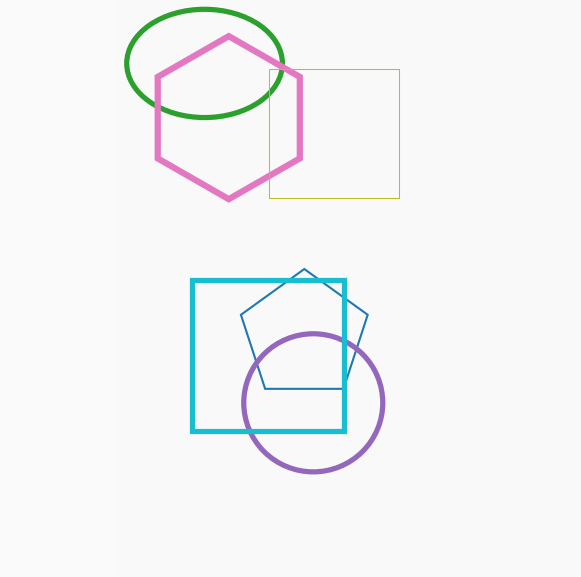[{"shape": "pentagon", "thickness": 1, "radius": 0.57, "center": [0.524, 0.419]}, {"shape": "oval", "thickness": 2.5, "radius": 0.67, "center": [0.352, 0.889]}, {"shape": "circle", "thickness": 2.5, "radius": 0.6, "center": [0.539, 0.302]}, {"shape": "hexagon", "thickness": 3, "radius": 0.71, "center": [0.394, 0.795]}, {"shape": "square", "thickness": 0.5, "radius": 0.56, "center": [0.575, 0.768]}, {"shape": "square", "thickness": 2.5, "radius": 0.65, "center": [0.461, 0.384]}]